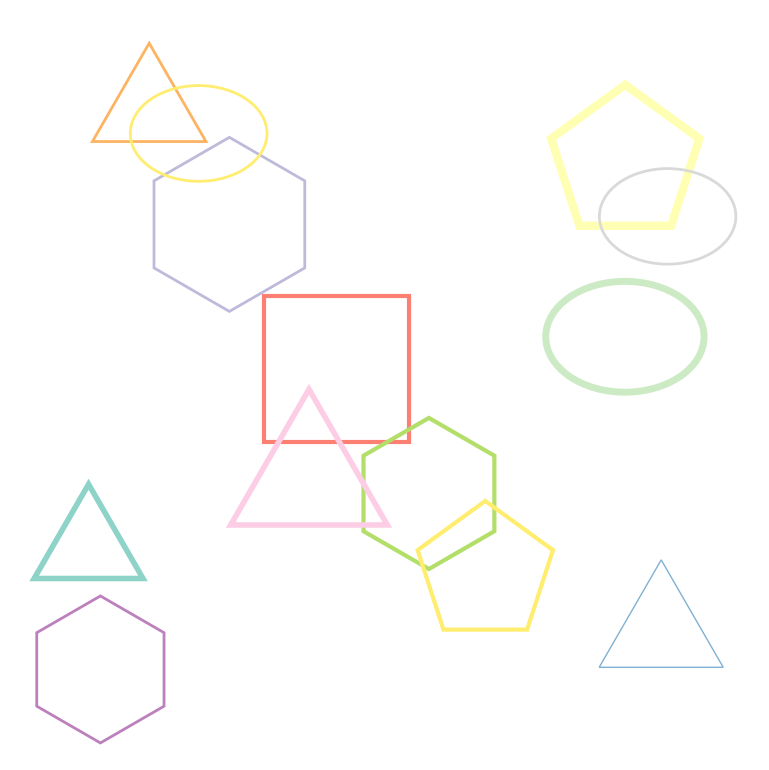[{"shape": "triangle", "thickness": 2, "radius": 0.41, "center": [0.115, 0.29]}, {"shape": "pentagon", "thickness": 3, "radius": 0.51, "center": [0.812, 0.789]}, {"shape": "hexagon", "thickness": 1, "radius": 0.57, "center": [0.298, 0.709]}, {"shape": "square", "thickness": 1.5, "radius": 0.47, "center": [0.437, 0.521]}, {"shape": "triangle", "thickness": 0.5, "radius": 0.46, "center": [0.859, 0.18]}, {"shape": "triangle", "thickness": 1, "radius": 0.43, "center": [0.194, 0.859]}, {"shape": "hexagon", "thickness": 1.5, "radius": 0.49, "center": [0.557, 0.359]}, {"shape": "triangle", "thickness": 2, "radius": 0.59, "center": [0.401, 0.377]}, {"shape": "oval", "thickness": 1, "radius": 0.44, "center": [0.867, 0.719]}, {"shape": "hexagon", "thickness": 1, "radius": 0.48, "center": [0.13, 0.131]}, {"shape": "oval", "thickness": 2.5, "radius": 0.51, "center": [0.812, 0.563]}, {"shape": "oval", "thickness": 1, "radius": 0.44, "center": [0.258, 0.827]}, {"shape": "pentagon", "thickness": 1.5, "radius": 0.46, "center": [0.63, 0.257]}]